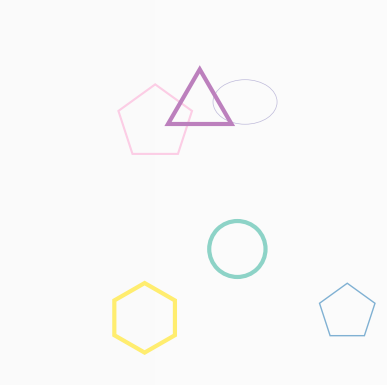[{"shape": "circle", "thickness": 3, "radius": 0.36, "center": [0.613, 0.353]}, {"shape": "oval", "thickness": 0.5, "radius": 0.41, "center": [0.632, 0.735]}, {"shape": "pentagon", "thickness": 1, "radius": 0.38, "center": [0.896, 0.189]}, {"shape": "pentagon", "thickness": 1.5, "radius": 0.5, "center": [0.401, 0.681]}, {"shape": "triangle", "thickness": 3, "radius": 0.47, "center": [0.516, 0.725]}, {"shape": "hexagon", "thickness": 3, "radius": 0.45, "center": [0.373, 0.174]}]